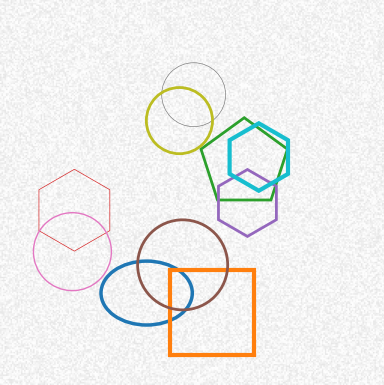[{"shape": "oval", "thickness": 2.5, "radius": 0.59, "center": [0.381, 0.239]}, {"shape": "square", "thickness": 3, "radius": 0.55, "center": [0.551, 0.188]}, {"shape": "pentagon", "thickness": 2, "radius": 0.59, "center": [0.634, 0.576]}, {"shape": "hexagon", "thickness": 0.5, "radius": 0.53, "center": [0.193, 0.454]}, {"shape": "hexagon", "thickness": 2, "radius": 0.43, "center": [0.643, 0.473]}, {"shape": "circle", "thickness": 2, "radius": 0.58, "center": [0.474, 0.312]}, {"shape": "circle", "thickness": 1, "radius": 0.51, "center": [0.188, 0.346]}, {"shape": "circle", "thickness": 0.5, "radius": 0.42, "center": [0.503, 0.754]}, {"shape": "circle", "thickness": 2, "radius": 0.43, "center": [0.466, 0.687]}, {"shape": "hexagon", "thickness": 3, "radius": 0.44, "center": [0.672, 0.592]}]